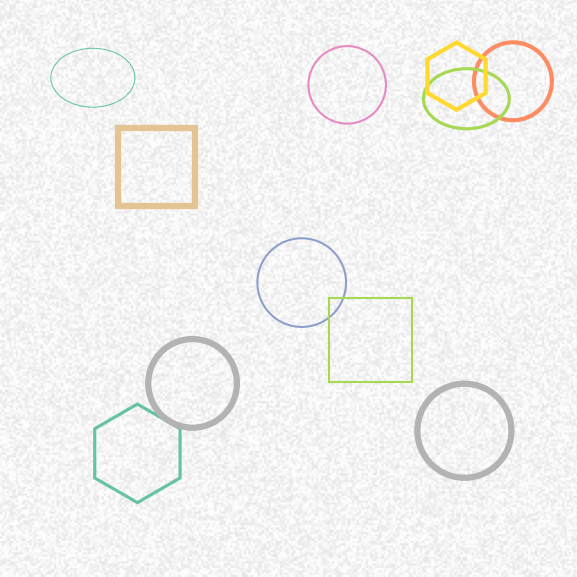[{"shape": "oval", "thickness": 0.5, "radius": 0.36, "center": [0.161, 0.865]}, {"shape": "hexagon", "thickness": 1.5, "radius": 0.43, "center": [0.238, 0.214]}, {"shape": "circle", "thickness": 2, "radius": 0.34, "center": [0.888, 0.858]}, {"shape": "circle", "thickness": 1, "radius": 0.38, "center": [0.522, 0.51]}, {"shape": "circle", "thickness": 1, "radius": 0.34, "center": [0.601, 0.852]}, {"shape": "square", "thickness": 1, "radius": 0.36, "center": [0.641, 0.41]}, {"shape": "oval", "thickness": 1.5, "radius": 0.37, "center": [0.808, 0.828]}, {"shape": "hexagon", "thickness": 2, "radius": 0.29, "center": [0.791, 0.867]}, {"shape": "square", "thickness": 3, "radius": 0.34, "center": [0.271, 0.71]}, {"shape": "circle", "thickness": 3, "radius": 0.38, "center": [0.333, 0.335]}, {"shape": "circle", "thickness": 3, "radius": 0.41, "center": [0.804, 0.253]}]